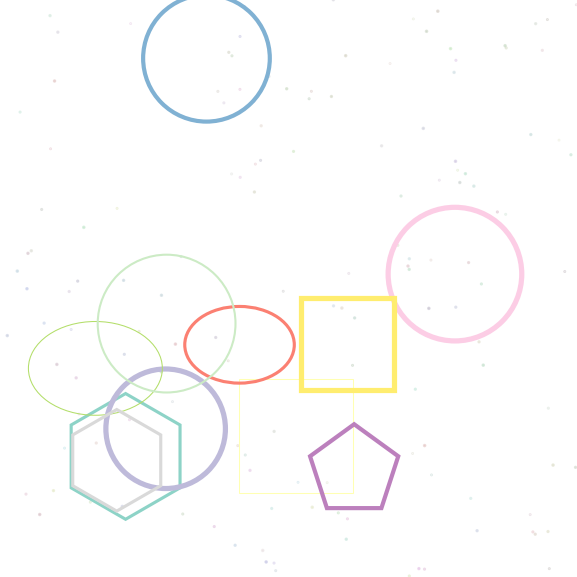[{"shape": "hexagon", "thickness": 1.5, "radius": 0.54, "center": [0.217, 0.209]}, {"shape": "square", "thickness": 0.5, "radius": 0.49, "center": [0.512, 0.244]}, {"shape": "circle", "thickness": 2.5, "radius": 0.52, "center": [0.287, 0.257]}, {"shape": "oval", "thickness": 1.5, "radius": 0.47, "center": [0.415, 0.402]}, {"shape": "circle", "thickness": 2, "radius": 0.55, "center": [0.358, 0.898]}, {"shape": "oval", "thickness": 0.5, "radius": 0.58, "center": [0.165, 0.361]}, {"shape": "circle", "thickness": 2.5, "radius": 0.58, "center": [0.788, 0.524]}, {"shape": "hexagon", "thickness": 1.5, "radius": 0.44, "center": [0.202, 0.202]}, {"shape": "pentagon", "thickness": 2, "radius": 0.4, "center": [0.613, 0.184]}, {"shape": "circle", "thickness": 1, "radius": 0.6, "center": [0.288, 0.439]}, {"shape": "square", "thickness": 2.5, "radius": 0.4, "center": [0.602, 0.403]}]